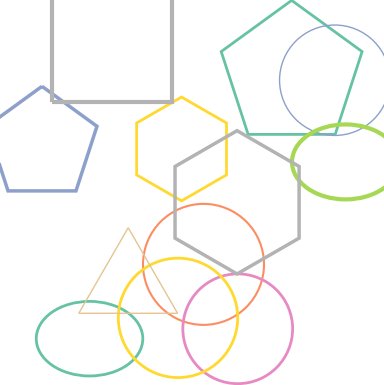[{"shape": "pentagon", "thickness": 2, "radius": 0.96, "center": [0.758, 0.807]}, {"shape": "oval", "thickness": 2, "radius": 0.69, "center": [0.233, 0.12]}, {"shape": "circle", "thickness": 1.5, "radius": 0.79, "center": [0.529, 0.313]}, {"shape": "circle", "thickness": 1, "radius": 0.72, "center": [0.87, 0.792]}, {"shape": "pentagon", "thickness": 2.5, "radius": 0.75, "center": [0.109, 0.626]}, {"shape": "circle", "thickness": 2, "radius": 0.71, "center": [0.618, 0.146]}, {"shape": "oval", "thickness": 3, "radius": 0.7, "center": [0.898, 0.579]}, {"shape": "circle", "thickness": 2, "radius": 0.78, "center": [0.462, 0.174]}, {"shape": "hexagon", "thickness": 2, "radius": 0.67, "center": [0.472, 0.613]}, {"shape": "triangle", "thickness": 1, "radius": 0.74, "center": [0.333, 0.26]}, {"shape": "square", "thickness": 3, "radius": 0.78, "center": [0.291, 0.89]}, {"shape": "hexagon", "thickness": 2.5, "radius": 0.93, "center": [0.616, 0.474]}]